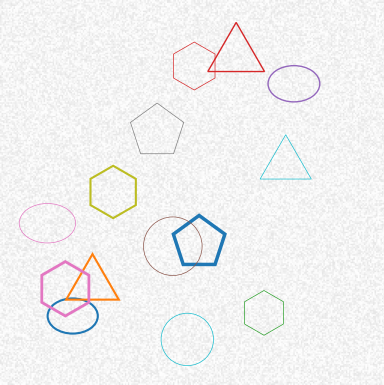[{"shape": "oval", "thickness": 1.5, "radius": 0.33, "center": [0.189, 0.179]}, {"shape": "pentagon", "thickness": 2.5, "radius": 0.35, "center": [0.517, 0.37]}, {"shape": "triangle", "thickness": 1.5, "radius": 0.39, "center": [0.24, 0.261]}, {"shape": "hexagon", "thickness": 0.5, "radius": 0.29, "center": [0.686, 0.187]}, {"shape": "hexagon", "thickness": 0.5, "radius": 0.31, "center": [0.505, 0.828]}, {"shape": "triangle", "thickness": 1, "radius": 0.43, "center": [0.613, 0.857]}, {"shape": "oval", "thickness": 1, "radius": 0.34, "center": [0.763, 0.782]}, {"shape": "circle", "thickness": 0.5, "radius": 0.38, "center": [0.449, 0.36]}, {"shape": "oval", "thickness": 0.5, "radius": 0.37, "center": [0.123, 0.42]}, {"shape": "hexagon", "thickness": 2, "radius": 0.35, "center": [0.17, 0.25]}, {"shape": "pentagon", "thickness": 0.5, "radius": 0.36, "center": [0.408, 0.66]}, {"shape": "hexagon", "thickness": 1.5, "radius": 0.34, "center": [0.294, 0.501]}, {"shape": "triangle", "thickness": 0.5, "radius": 0.38, "center": [0.742, 0.573]}, {"shape": "circle", "thickness": 0.5, "radius": 0.34, "center": [0.487, 0.118]}]